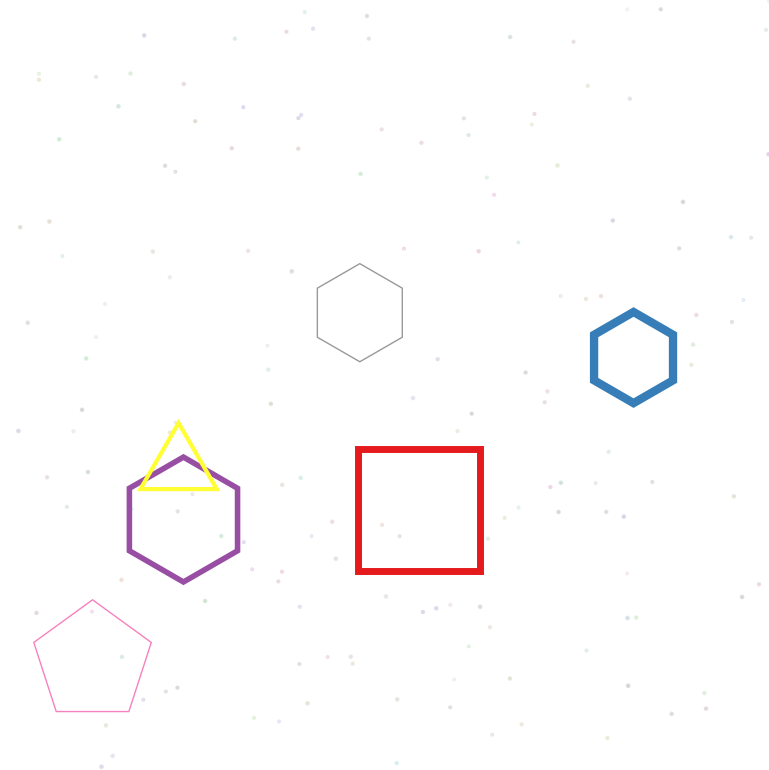[{"shape": "square", "thickness": 2.5, "radius": 0.4, "center": [0.544, 0.338]}, {"shape": "hexagon", "thickness": 3, "radius": 0.3, "center": [0.823, 0.536]}, {"shape": "hexagon", "thickness": 2, "radius": 0.41, "center": [0.238, 0.325]}, {"shape": "triangle", "thickness": 1.5, "radius": 0.29, "center": [0.232, 0.393]}, {"shape": "pentagon", "thickness": 0.5, "radius": 0.4, "center": [0.12, 0.141]}, {"shape": "hexagon", "thickness": 0.5, "radius": 0.32, "center": [0.467, 0.594]}]